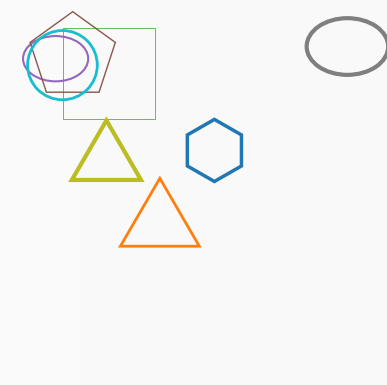[{"shape": "hexagon", "thickness": 2.5, "radius": 0.4, "center": [0.553, 0.609]}, {"shape": "triangle", "thickness": 2, "radius": 0.59, "center": [0.412, 0.419]}, {"shape": "square", "thickness": 0.5, "radius": 0.6, "center": [0.281, 0.809]}, {"shape": "oval", "thickness": 1.5, "radius": 0.42, "center": [0.144, 0.848]}, {"shape": "pentagon", "thickness": 1, "radius": 0.58, "center": [0.188, 0.854]}, {"shape": "oval", "thickness": 3, "radius": 0.53, "center": [0.897, 0.879]}, {"shape": "triangle", "thickness": 3, "radius": 0.52, "center": [0.275, 0.584]}, {"shape": "circle", "thickness": 2, "radius": 0.45, "center": [0.161, 0.831]}]